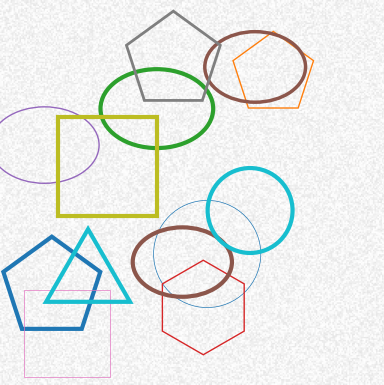[{"shape": "pentagon", "thickness": 3, "radius": 0.66, "center": [0.135, 0.253]}, {"shape": "circle", "thickness": 0.5, "radius": 0.7, "center": [0.538, 0.34]}, {"shape": "pentagon", "thickness": 1, "radius": 0.55, "center": [0.71, 0.808]}, {"shape": "oval", "thickness": 3, "radius": 0.73, "center": [0.407, 0.718]}, {"shape": "hexagon", "thickness": 1, "radius": 0.61, "center": [0.528, 0.201]}, {"shape": "oval", "thickness": 1, "radius": 0.71, "center": [0.116, 0.623]}, {"shape": "oval", "thickness": 2.5, "radius": 0.65, "center": [0.663, 0.826]}, {"shape": "oval", "thickness": 3, "radius": 0.64, "center": [0.474, 0.319]}, {"shape": "square", "thickness": 0.5, "radius": 0.56, "center": [0.174, 0.134]}, {"shape": "pentagon", "thickness": 2, "radius": 0.64, "center": [0.45, 0.843]}, {"shape": "square", "thickness": 3, "radius": 0.65, "center": [0.279, 0.568]}, {"shape": "triangle", "thickness": 3, "radius": 0.63, "center": [0.229, 0.279]}, {"shape": "circle", "thickness": 3, "radius": 0.55, "center": [0.65, 0.453]}]